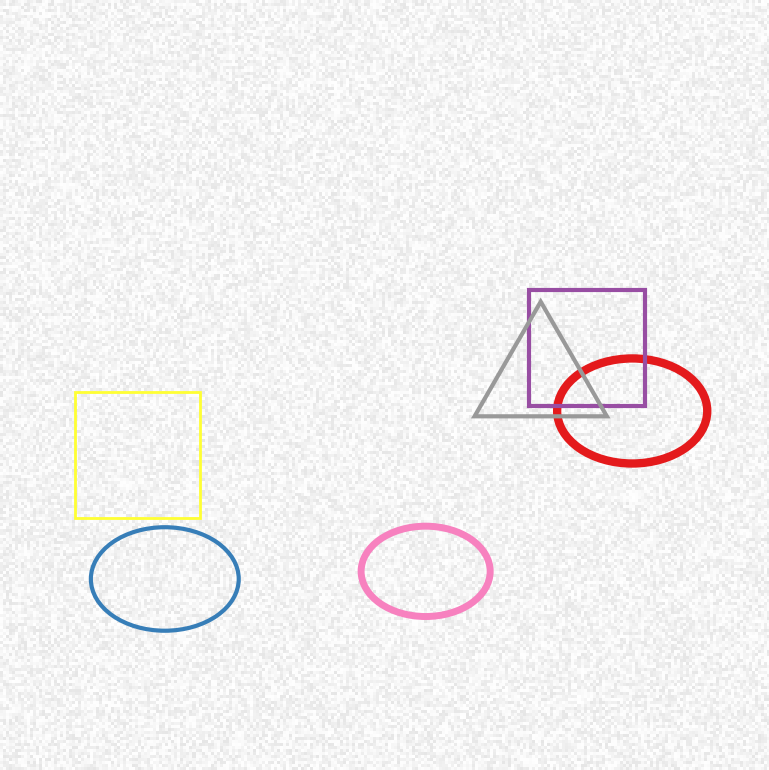[{"shape": "oval", "thickness": 3, "radius": 0.49, "center": [0.821, 0.466]}, {"shape": "oval", "thickness": 1.5, "radius": 0.48, "center": [0.214, 0.248]}, {"shape": "square", "thickness": 1.5, "radius": 0.37, "center": [0.763, 0.548]}, {"shape": "square", "thickness": 1, "radius": 0.41, "center": [0.179, 0.409]}, {"shape": "oval", "thickness": 2.5, "radius": 0.42, "center": [0.553, 0.258]}, {"shape": "triangle", "thickness": 1.5, "radius": 0.5, "center": [0.702, 0.509]}]